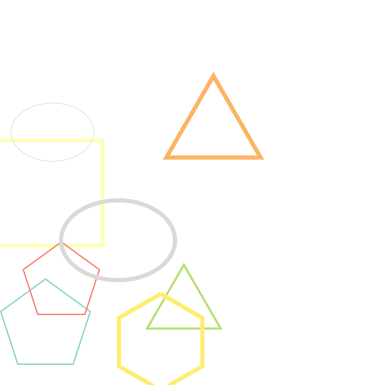[{"shape": "pentagon", "thickness": 1, "radius": 0.61, "center": [0.118, 0.153]}, {"shape": "square", "thickness": 2.5, "radius": 0.68, "center": [0.129, 0.499]}, {"shape": "pentagon", "thickness": 1, "radius": 0.52, "center": [0.159, 0.267]}, {"shape": "triangle", "thickness": 3, "radius": 0.71, "center": [0.554, 0.662]}, {"shape": "triangle", "thickness": 1.5, "radius": 0.55, "center": [0.478, 0.202]}, {"shape": "oval", "thickness": 3, "radius": 0.74, "center": [0.307, 0.376]}, {"shape": "oval", "thickness": 0.5, "radius": 0.54, "center": [0.136, 0.657]}, {"shape": "hexagon", "thickness": 3, "radius": 0.63, "center": [0.417, 0.112]}]